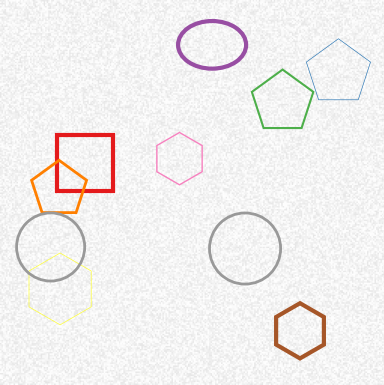[{"shape": "square", "thickness": 3, "radius": 0.36, "center": [0.22, 0.576]}, {"shape": "pentagon", "thickness": 0.5, "radius": 0.44, "center": [0.879, 0.812]}, {"shape": "pentagon", "thickness": 1.5, "radius": 0.42, "center": [0.734, 0.735]}, {"shape": "oval", "thickness": 3, "radius": 0.44, "center": [0.551, 0.884]}, {"shape": "pentagon", "thickness": 2, "radius": 0.38, "center": [0.153, 0.509]}, {"shape": "hexagon", "thickness": 0.5, "radius": 0.47, "center": [0.156, 0.25]}, {"shape": "hexagon", "thickness": 3, "radius": 0.36, "center": [0.779, 0.141]}, {"shape": "hexagon", "thickness": 1, "radius": 0.34, "center": [0.466, 0.588]}, {"shape": "circle", "thickness": 2, "radius": 0.44, "center": [0.132, 0.358]}, {"shape": "circle", "thickness": 2, "radius": 0.46, "center": [0.637, 0.354]}]